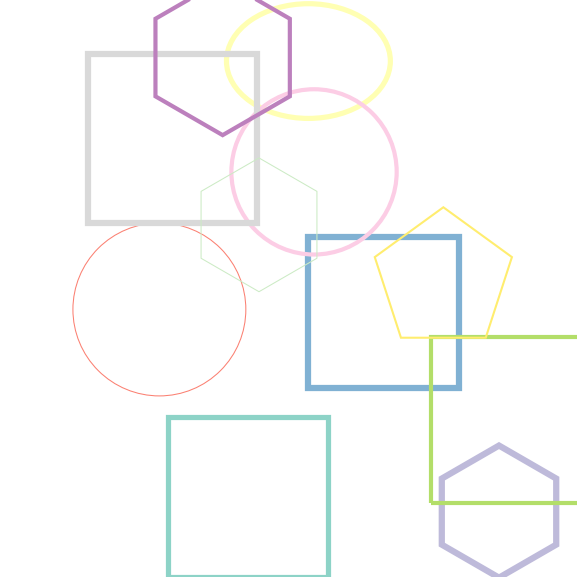[{"shape": "square", "thickness": 2.5, "radius": 0.7, "center": [0.429, 0.139]}, {"shape": "oval", "thickness": 2.5, "radius": 0.71, "center": [0.534, 0.893]}, {"shape": "hexagon", "thickness": 3, "radius": 0.57, "center": [0.864, 0.113]}, {"shape": "circle", "thickness": 0.5, "radius": 0.75, "center": [0.276, 0.463]}, {"shape": "square", "thickness": 3, "radius": 0.65, "center": [0.665, 0.458]}, {"shape": "square", "thickness": 2, "radius": 0.72, "center": [0.891, 0.271]}, {"shape": "circle", "thickness": 2, "radius": 0.72, "center": [0.544, 0.701]}, {"shape": "square", "thickness": 3, "radius": 0.73, "center": [0.298, 0.759]}, {"shape": "hexagon", "thickness": 2, "radius": 0.67, "center": [0.386, 0.899]}, {"shape": "hexagon", "thickness": 0.5, "radius": 0.58, "center": [0.448, 0.61]}, {"shape": "pentagon", "thickness": 1, "radius": 0.62, "center": [0.768, 0.515]}]